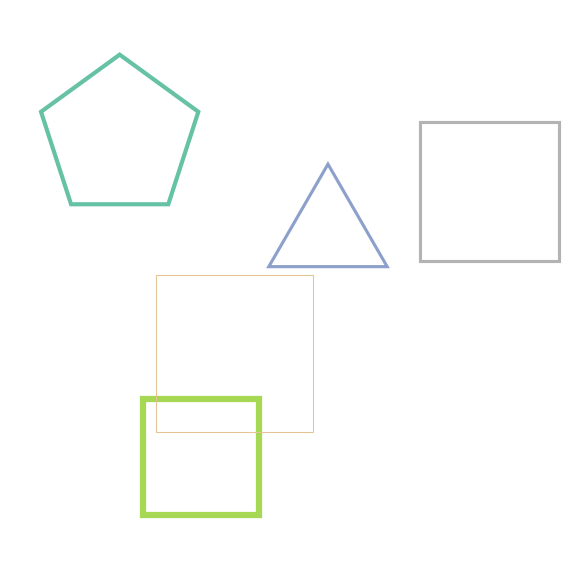[{"shape": "pentagon", "thickness": 2, "radius": 0.72, "center": [0.207, 0.761]}, {"shape": "triangle", "thickness": 1.5, "radius": 0.59, "center": [0.568, 0.597]}, {"shape": "square", "thickness": 3, "radius": 0.5, "center": [0.348, 0.208]}, {"shape": "square", "thickness": 0.5, "radius": 0.68, "center": [0.406, 0.387]}, {"shape": "square", "thickness": 1.5, "radius": 0.6, "center": [0.848, 0.668]}]